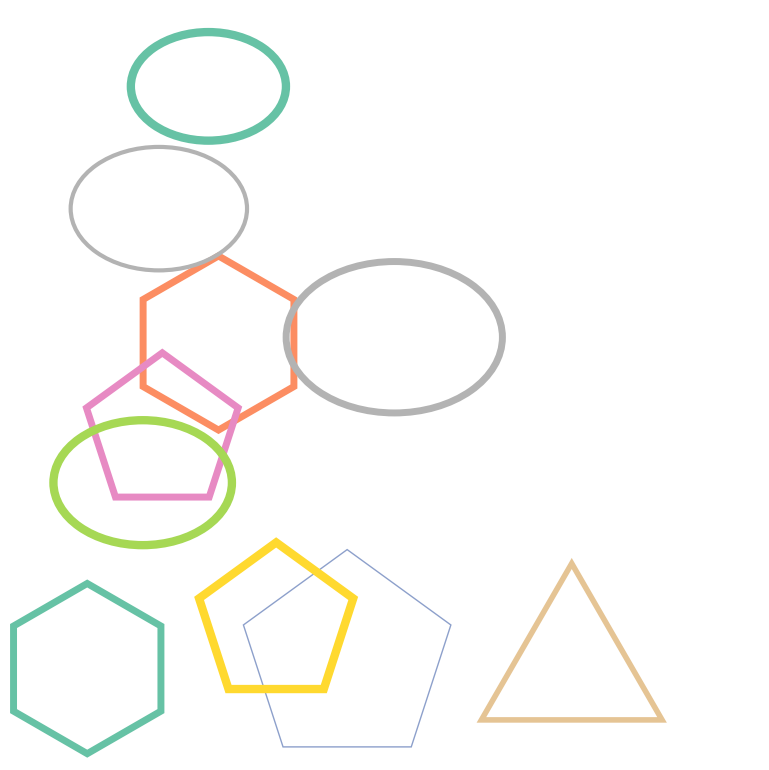[{"shape": "oval", "thickness": 3, "radius": 0.5, "center": [0.271, 0.888]}, {"shape": "hexagon", "thickness": 2.5, "radius": 0.55, "center": [0.113, 0.132]}, {"shape": "hexagon", "thickness": 2.5, "radius": 0.57, "center": [0.284, 0.555]}, {"shape": "pentagon", "thickness": 0.5, "radius": 0.71, "center": [0.451, 0.145]}, {"shape": "pentagon", "thickness": 2.5, "radius": 0.52, "center": [0.211, 0.438]}, {"shape": "oval", "thickness": 3, "radius": 0.58, "center": [0.185, 0.373]}, {"shape": "pentagon", "thickness": 3, "radius": 0.53, "center": [0.359, 0.19]}, {"shape": "triangle", "thickness": 2, "radius": 0.68, "center": [0.743, 0.133]}, {"shape": "oval", "thickness": 1.5, "radius": 0.57, "center": [0.206, 0.729]}, {"shape": "oval", "thickness": 2.5, "radius": 0.7, "center": [0.512, 0.562]}]